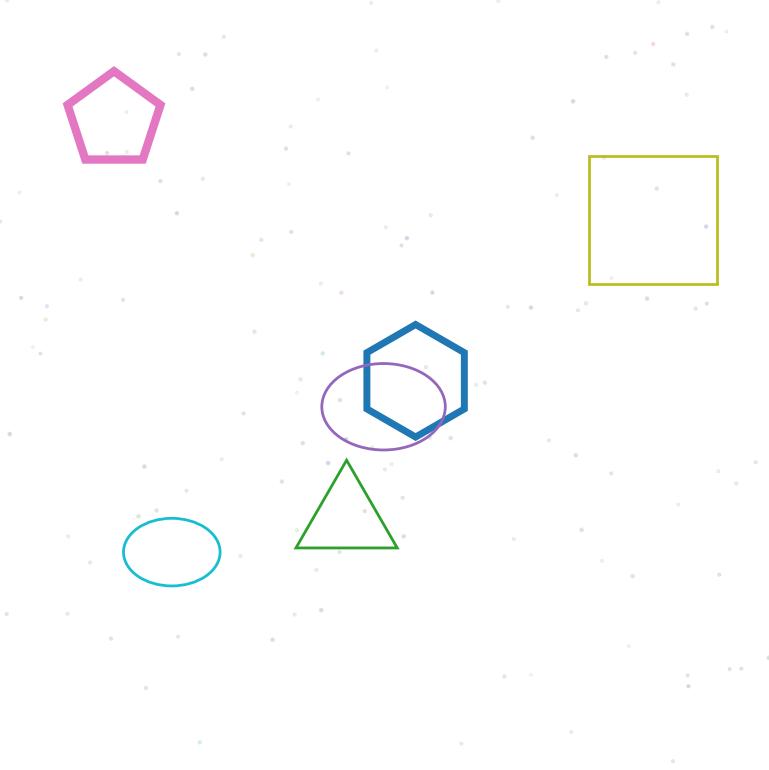[{"shape": "hexagon", "thickness": 2.5, "radius": 0.37, "center": [0.54, 0.505]}, {"shape": "triangle", "thickness": 1, "radius": 0.38, "center": [0.45, 0.326]}, {"shape": "oval", "thickness": 1, "radius": 0.4, "center": [0.498, 0.472]}, {"shape": "pentagon", "thickness": 3, "radius": 0.32, "center": [0.148, 0.844]}, {"shape": "square", "thickness": 1, "radius": 0.42, "center": [0.848, 0.714]}, {"shape": "oval", "thickness": 1, "radius": 0.31, "center": [0.223, 0.283]}]